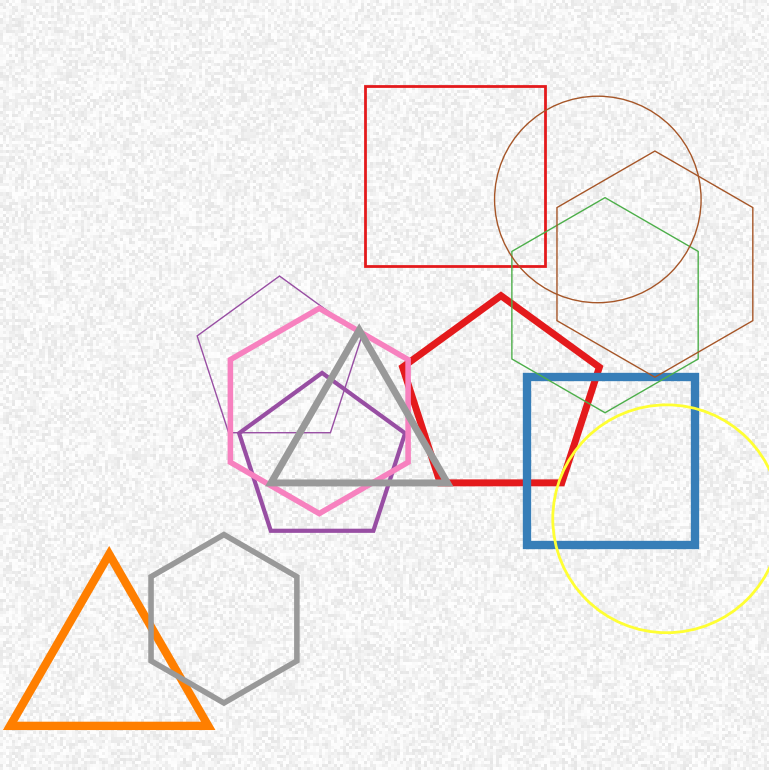[{"shape": "square", "thickness": 1, "radius": 0.58, "center": [0.591, 0.772]}, {"shape": "pentagon", "thickness": 2.5, "radius": 0.67, "center": [0.651, 0.482]}, {"shape": "square", "thickness": 3, "radius": 0.55, "center": [0.794, 0.401]}, {"shape": "hexagon", "thickness": 0.5, "radius": 0.7, "center": [0.786, 0.604]}, {"shape": "pentagon", "thickness": 0.5, "radius": 0.56, "center": [0.363, 0.529]}, {"shape": "pentagon", "thickness": 1.5, "radius": 0.57, "center": [0.418, 0.402]}, {"shape": "triangle", "thickness": 3, "radius": 0.74, "center": [0.142, 0.132]}, {"shape": "circle", "thickness": 1, "radius": 0.74, "center": [0.866, 0.326]}, {"shape": "hexagon", "thickness": 0.5, "radius": 0.73, "center": [0.851, 0.657]}, {"shape": "circle", "thickness": 0.5, "radius": 0.67, "center": [0.776, 0.741]}, {"shape": "hexagon", "thickness": 2, "radius": 0.67, "center": [0.415, 0.466]}, {"shape": "triangle", "thickness": 2.5, "radius": 0.66, "center": [0.466, 0.439]}, {"shape": "hexagon", "thickness": 2, "radius": 0.55, "center": [0.291, 0.196]}]